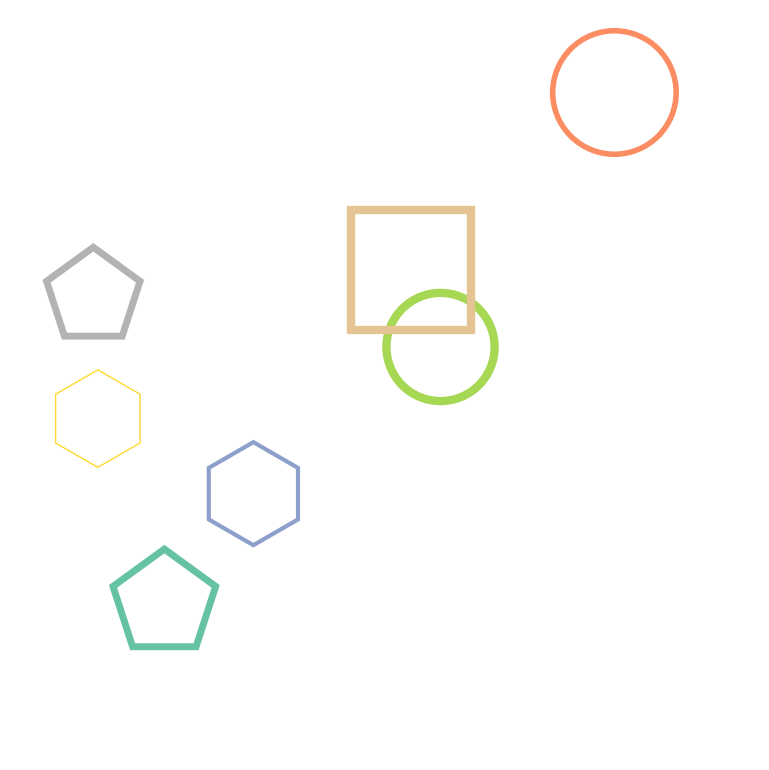[{"shape": "pentagon", "thickness": 2.5, "radius": 0.35, "center": [0.213, 0.217]}, {"shape": "circle", "thickness": 2, "radius": 0.4, "center": [0.798, 0.88]}, {"shape": "hexagon", "thickness": 1.5, "radius": 0.33, "center": [0.329, 0.359]}, {"shape": "circle", "thickness": 3, "radius": 0.35, "center": [0.572, 0.549]}, {"shape": "hexagon", "thickness": 0.5, "radius": 0.32, "center": [0.127, 0.456]}, {"shape": "square", "thickness": 3, "radius": 0.39, "center": [0.534, 0.65]}, {"shape": "pentagon", "thickness": 2.5, "radius": 0.32, "center": [0.121, 0.615]}]